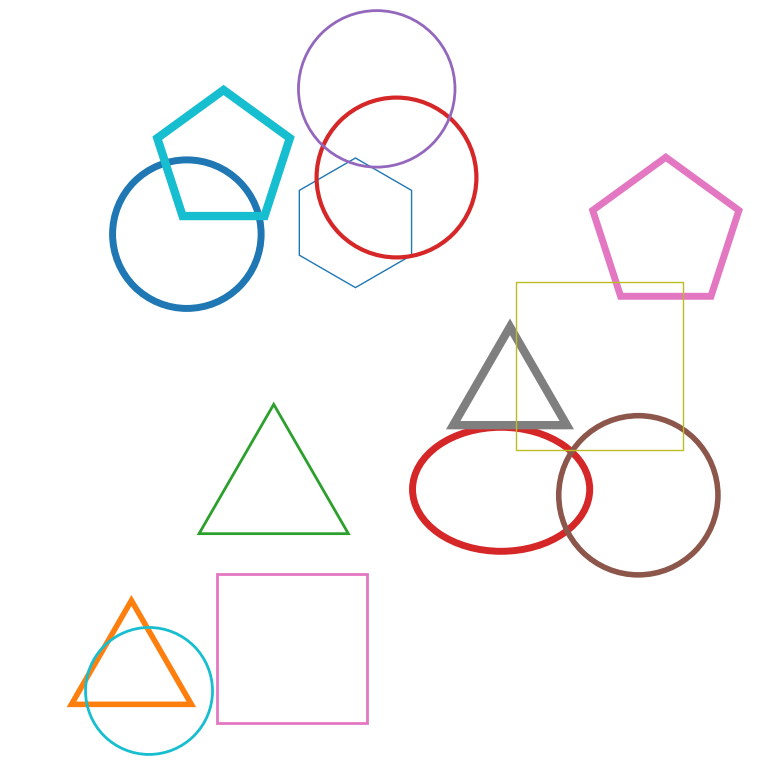[{"shape": "circle", "thickness": 2.5, "radius": 0.48, "center": [0.243, 0.696]}, {"shape": "hexagon", "thickness": 0.5, "radius": 0.42, "center": [0.462, 0.711]}, {"shape": "triangle", "thickness": 2, "radius": 0.45, "center": [0.171, 0.13]}, {"shape": "triangle", "thickness": 1, "radius": 0.56, "center": [0.355, 0.363]}, {"shape": "oval", "thickness": 2.5, "radius": 0.58, "center": [0.651, 0.365]}, {"shape": "circle", "thickness": 1.5, "radius": 0.52, "center": [0.515, 0.769]}, {"shape": "circle", "thickness": 1, "radius": 0.51, "center": [0.489, 0.885]}, {"shape": "circle", "thickness": 2, "radius": 0.52, "center": [0.829, 0.357]}, {"shape": "square", "thickness": 1, "radius": 0.48, "center": [0.379, 0.158]}, {"shape": "pentagon", "thickness": 2.5, "radius": 0.5, "center": [0.865, 0.696]}, {"shape": "triangle", "thickness": 3, "radius": 0.43, "center": [0.662, 0.49]}, {"shape": "square", "thickness": 0.5, "radius": 0.54, "center": [0.779, 0.525]}, {"shape": "circle", "thickness": 1, "radius": 0.41, "center": [0.194, 0.103]}, {"shape": "pentagon", "thickness": 3, "radius": 0.45, "center": [0.29, 0.793]}]